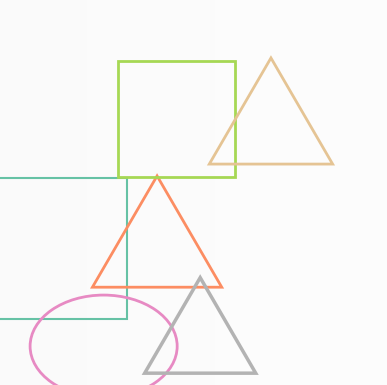[{"shape": "square", "thickness": 1.5, "radius": 0.92, "center": [0.145, 0.354]}, {"shape": "triangle", "thickness": 2, "radius": 0.96, "center": [0.405, 0.35]}, {"shape": "oval", "thickness": 2, "radius": 0.95, "center": [0.267, 0.101]}, {"shape": "square", "thickness": 2, "radius": 0.76, "center": [0.456, 0.691]}, {"shape": "triangle", "thickness": 2, "radius": 0.92, "center": [0.699, 0.666]}, {"shape": "triangle", "thickness": 2.5, "radius": 0.83, "center": [0.517, 0.113]}]